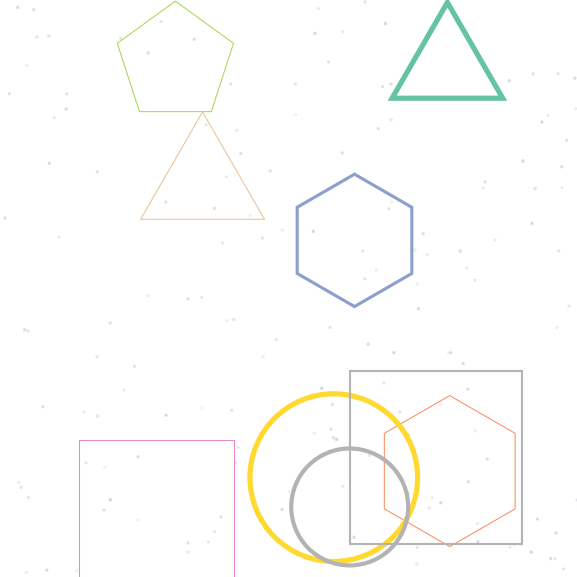[{"shape": "triangle", "thickness": 2.5, "radius": 0.55, "center": [0.775, 0.884]}, {"shape": "hexagon", "thickness": 0.5, "radius": 0.65, "center": [0.779, 0.183]}, {"shape": "hexagon", "thickness": 1.5, "radius": 0.57, "center": [0.614, 0.583]}, {"shape": "square", "thickness": 0.5, "radius": 0.67, "center": [0.271, 0.102]}, {"shape": "pentagon", "thickness": 0.5, "radius": 0.53, "center": [0.304, 0.891]}, {"shape": "circle", "thickness": 2.5, "radius": 0.73, "center": [0.578, 0.172]}, {"shape": "triangle", "thickness": 0.5, "radius": 0.62, "center": [0.351, 0.681]}, {"shape": "square", "thickness": 1, "radius": 0.75, "center": [0.755, 0.207]}, {"shape": "circle", "thickness": 2, "radius": 0.51, "center": [0.606, 0.121]}]